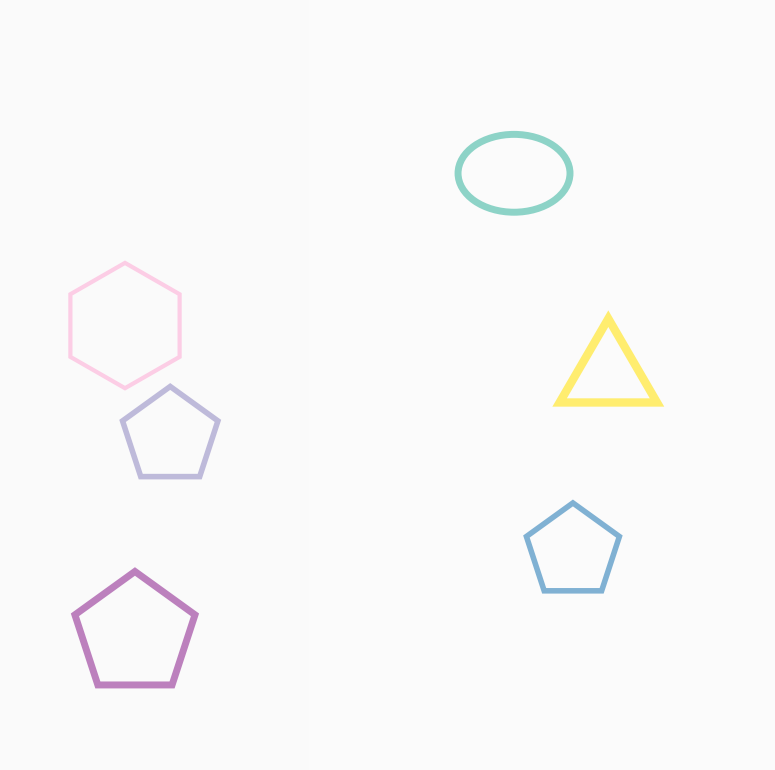[{"shape": "oval", "thickness": 2.5, "radius": 0.36, "center": [0.663, 0.775]}, {"shape": "pentagon", "thickness": 2, "radius": 0.32, "center": [0.22, 0.433]}, {"shape": "pentagon", "thickness": 2, "radius": 0.32, "center": [0.739, 0.284]}, {"shape": "hexagon", "thickness": 1.5, "radius": 0.41, "center": [0.161, 0.577]}, {"shape": "pentagon", "thickness": 2.5, "radius": 0.41, "center": [0.174, 0.176]}, {"shape": "triangle", "thickness": 3, "radius": 0.36, "center": [0.785, 0.514]}]